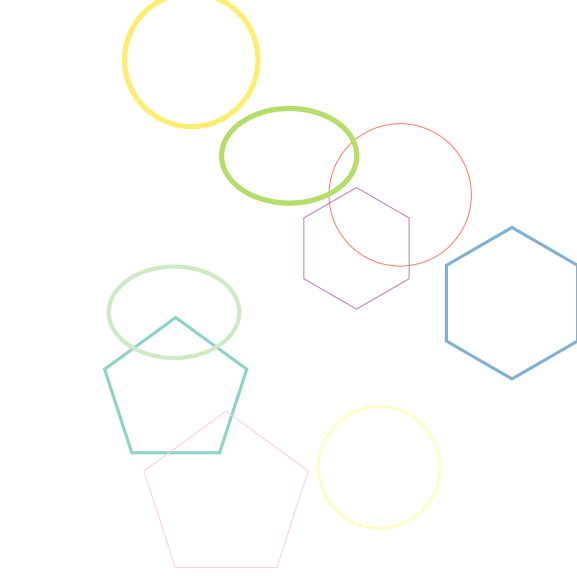[{"shape": "pentagon", "thickness": 1.5, "radius": 0.65, "center": [0.304, 0.32]}, {"shape": "circle", "thickness": 1, "radius": 0.53, "center": [0.657, 0.19]}, {"shape": "circle", "thickness": 0.5, "radius": 0.62, "center": [0.693, 0.662]}, {"shape": "hexagon", "thickness": 1.5, "radius": 0.66, "center": [0.887, 0.474]}, {"shape": "oval", "thickness": 2.5, "radius": 0.59, "center": [0.501, 0.729]}, {"shape": "pentagon", "thickness": 0.5, "radius": 0.75, "center": [0.391, 0.137]}, {"shape": "hexagon", "thickness": 0.5, "radius": 0.53, "center": [0.617, 0.569]}, {"shape": "oval", "thickness": 2, "radius": 0.57, "center": [0.301, 0.458]}, {"shape": "circle", "thickness": 2.5, "radius": 0.58, "center": [0.331, 0.895]}]